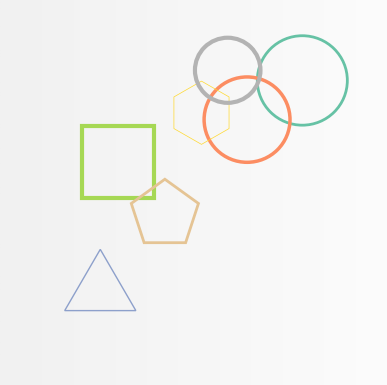[{"shape": "circle", "thickness": 2, "radius": 0.58, "center": [0.78, 0.791]}, {"shape": "circle", "thickness": 2.5, "radius": 0.55, "center": [0.638, 0.689]}, {"shape": "triangle", "thickness": 1, "radius": 0.53, "center": [0.259, 0.246]}, {"shape": "square", "thickness": 3, "radius": 0.46, "center": [0.303, 0.579]}, {"shape": "hexagon", "thickness": 0.5, "radius": 0.41, "center": [0.52, 0.707]}, {"shape": "pentagon", "thickness": 2, "radius": 0.46, "center": [0.425, 0.443]}, {"shape": "circle", "thickness": 3, "radius": 0.42, "center": [0.588, 0.817]}]